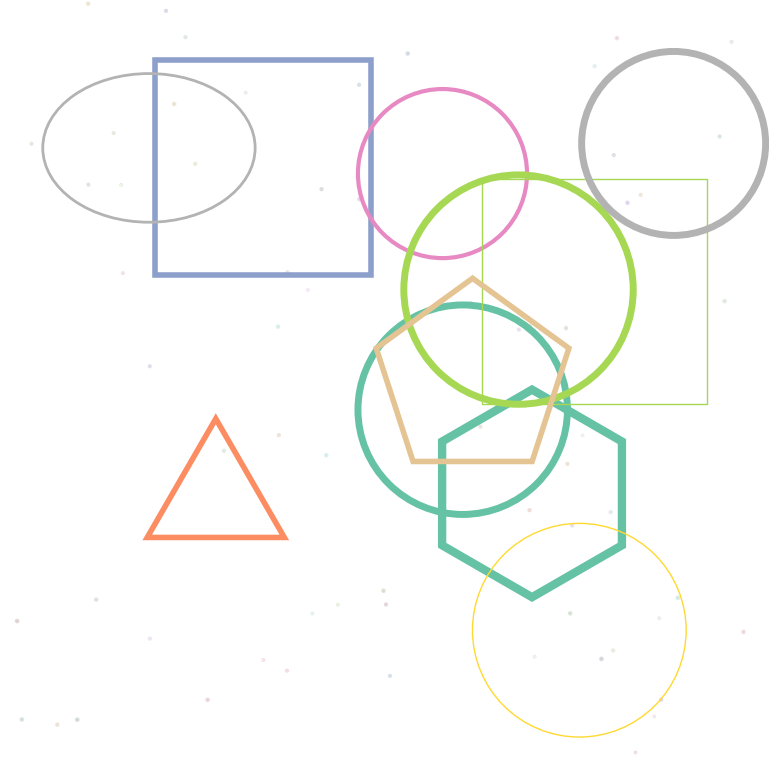[{"shape": "circle", "thickness": 2.5, "radius": 0.68, "center": [0.601, 0.468]}, {"shape": "hexagon", "thickness": 3, "radius": 0.67, "center": [0.691, 0.359]}, {"shape": "triangle", "thickness": 2, "radius": 0.51, "center": [0.28, 0.353]}, {"shape": "square", "thickness": 2, "radius": 0.7, "center": [0.341, 0.782]}, {"shape": "circle", "thickness": 1.5, "radius": 0.55, "center": [0.575, 0.775]}, {"shape": "circle", "thickness": 2.5, "radius": 0.74, "center": [0.673, 0.624]}, {"shape": "square", "thickness": 0.5, "radius": 0.73, "center": [0.772, 0.621]}, {"shape": "circle", "thickness": 0.5, "radius": 0.69, "center": [0.752, 0.182]}, {"shape": "pentagon", "thickness": 2, "radius": 0.66, "center": [0.614, 0.507]}, {"shape": "oval", "thickness": 1, "radius": 0.69, "center": [0.193, 0.808]}, {"shape": "circle", "thickness": 2.5, "radius": 0.6, "center": [0.875, 0.814]}]